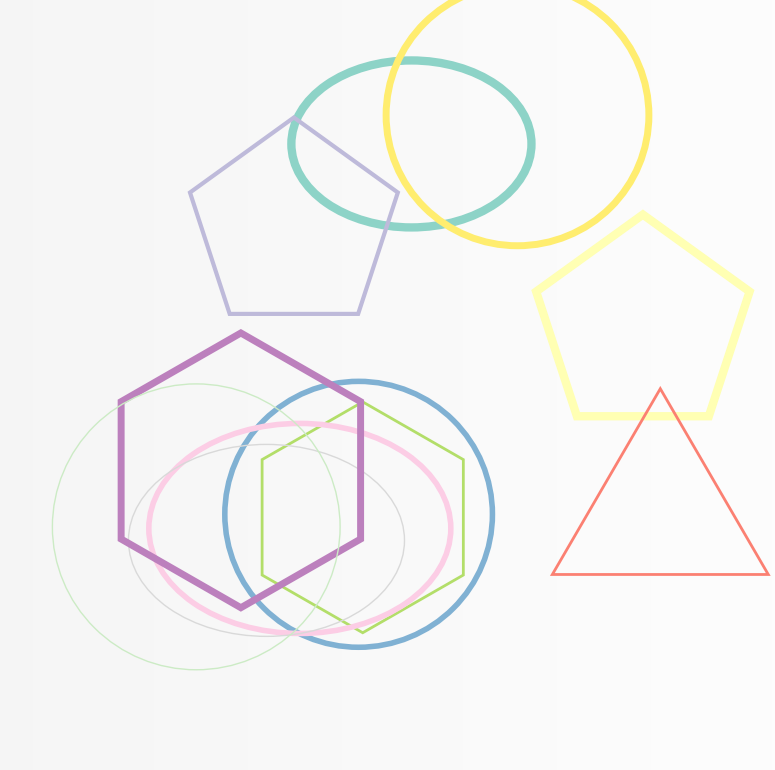[{"shape": "oval", "thickness": 3, "radius": 0.77, "center": [0.531, 0.813]}, {"shape": "pentagon", "thickness": 3, "radius": 0.72, "center": [0.83, 0.577]}, {"shape": "pentagon", "thickness": 1.5, "radius": 0.7, "center": [0.379, 0.706]}, {"shape": "triangle", "thickness": 1, "radius": 0.8, "center": [0.852, 0.334]}, {"shape": "circle", "thickness": 2, "radius": 0.86, "center": [0.463, 0.332]}, {"shape": "hexagon", "thickness": 1, "radius": 0.75, "center": [0.468, 0.328]}, {"shape": "oval", "thickness": 2, "radius": 0.97, "center": [0.387, 0.314]}, {"shape": "oval", "thickness": 0.5, "radius": 0.89, "center": [0.344, 0.298]}, {"shape": "hexagon", "thickness": 2.5, "radius": 0.89, "center": [0.311, 0.389]}, {"shape": "circle", "thickness": 0.5, "radius": 0.93, "center": [0.253, 0.316]}, {"shape": "circle", "thickness": 2.5, "radius": 0.85, "center": [0.668, 0.85]}]